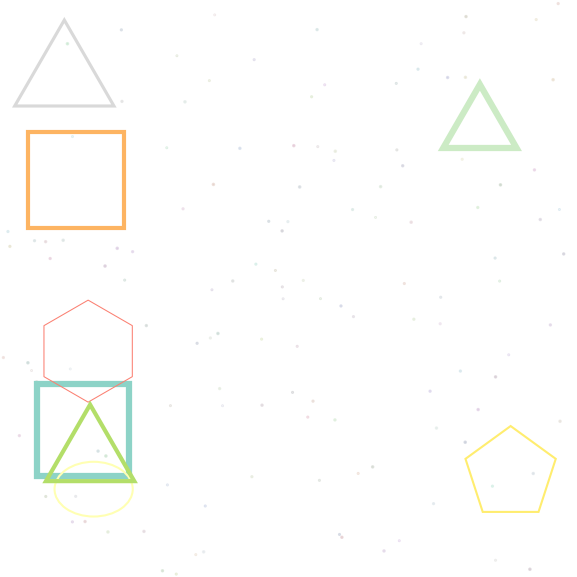[{"shape": "square", "thickness": 3, "radius": 0.4, "center": [0.145, 0.254]}, {"shape": "oval", "thickness": 1, "radius": 0.34, "center": [0.162, 0.152]}, {"shape": "hexagon", "thickness": 0.5, "radius": 0.44, "center": [0.153, 0.391]}, {"shape": "square", "thickness": 2, "radius": 0.42, "center": [0.131, 0.688]}, {"shape": "triangle", "thickness": 2, "radius": 0.44, "center": [0.156, 0.21]}, {"shape": "triangle", "thickness": 1.5, "radius": 0.5, "center": [0.111, 0.865]}, {"shape": "triangle", "thickness": 3, "radius": 0.37, "center": [0.831, 0.78]}, {"shape": "pentagon", "thickness": 1, "radius": 0.41, "center": [0.884, 0.179]}]